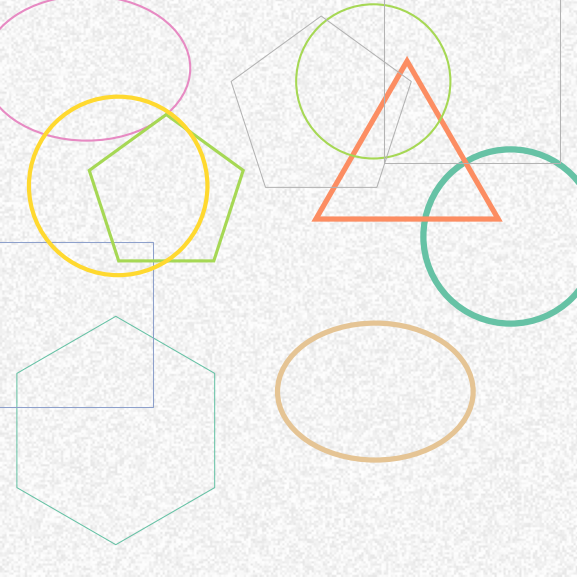[{"shape": "hexagon", "thickness": 0.5, "radius": 0.99, "center": [0.2, 0.254]}, {"shape": "circle", "thickness": 3, "radius": 0.75, "center": [0.884, 0.59]}, {"shape": "triangle", "thickness": 2.5, "radius": 0.91, "center": [0.705, 0.711]}, {"shape": "square", "thickness": 0.5, "radius": 0.72, "center": [0.122, 0.438]}, {"shape": "oval", "thickness": 1, "radius": 0.9, "center": [0.15, 0.881]}, {"shape": "circle", "thickness": 1, "radius": 0.67, "center": [0.646, 0.858]}, {"shape": "pentagon", "thickness": 1.5, "radius": 0.7, "center": [0.288, 0.661]}, {"shape": "circle", "thickness": 2, "radius": 0.77, "center": [0.205, 0.677]}, {"shape": "oval", "thickness": 2.5, "radius": 0.85, "center": [0.65, 0.321]}, {"shape": "pentagon", "thickness": 0.5, "radius": 0.82, "center": [0.556, 0.807]}, {"shape": "square", "thickness": 0.5, "radius": 0.76, "center": [0.817, 0.869]}]